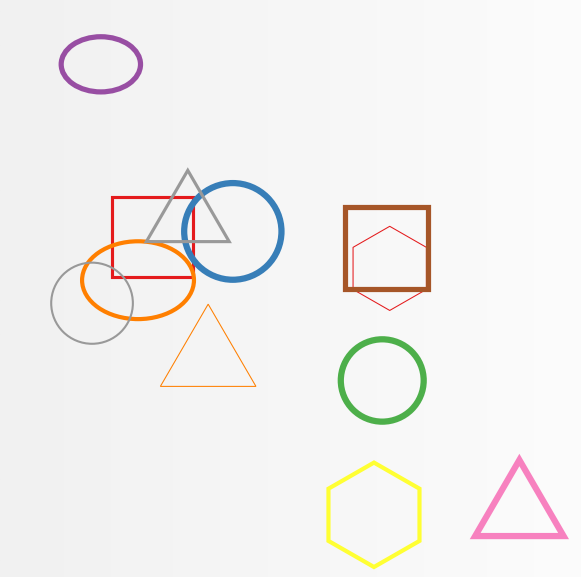[{"shape": "square", "thickness": 1.5, "radius": 0.35, "center": [0.263, 0.588]}, {"shape": "hexagon", "thickness": 0.5, "radius": 0.36, "center": [0.67, 0.534]}, {"shape": "circle", "thickness": 3, "radius": 0.42, "center": [0.401, 0.598]}, {"shape": "circle", "thickness": 3, "radius": 0.36, "center": [0.658, 0.34]}, {"shape": "oval", "thickness": 2.5, "radius": 0.34, "center": [0.174, 0.888]}, {"shape": "triangle", "thickness": 0.5, "radius": 0.47, "center": [0.358, 0.378]}, {"shape": "oval", "thickness": 2, "radius": 0.48, "center": [0.237, 0.514]}, {"shape": "hexagon", "thickness": 2, "radius": 0.45, "center": [0.643, 0.108]}, {"shape": "square", "thickness": 2.5, "radius": 0.36, "center": [0.664, 0.57]}, {"shape": "triangle", "thickness": 3, "radius": 0.44, "center": [0.894, 0.115]}, {"shape": "triangle", "thickness": 1.5, "radius": 0.41, "center": [0.323, 0.622]}, {"shape": "circle", "thickness": 1, "radius": 0.35, "center": [0.158, 0.474]}]